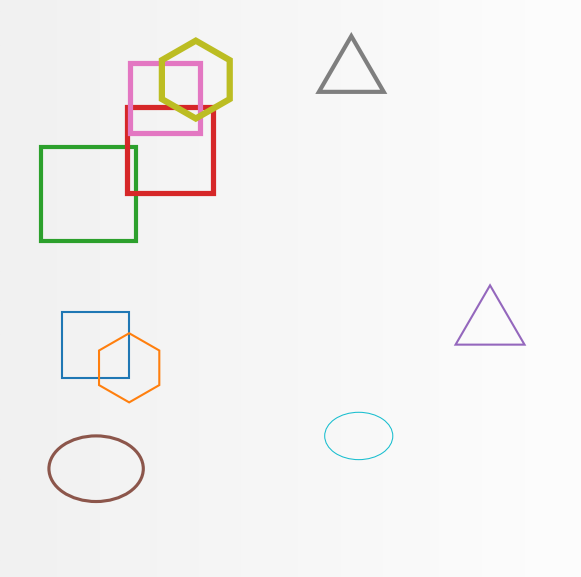[{"shape": "square", "thickness": 1, "radius": 0.29, "center": [0.164, 0.402]}, {"shape": "hexagon", "thickness": 1, "radius": 0.3, "center": [0.222, 0.362]}, {"shape": "square", "thickness": 2, "radius": 0.41, "center": [0.152, 0.663]}, {"shape": "square", "thickness": 2.5, "radius": 0.37, "center": [0.292, 0.74]}, {"shape": "triangle", "thickness": 1, "radius": 0.34, "center": [0.843, 0.437]}, {"shape": "oval", "thickness": 1.5, "radius": 0.41, "center": [0.165, 0.188]}, {"shape": "square", "thickness": 2.5, "radius": 0.3, "center": [0.284, 0.83]}, {"shape": "triangle", "thickness": 2, "radius": 0.32, "center": [0.604, 0.872]}, {"shape": "hexagon", "thickness": 3, "radius": 0.34, "center": [0.337, 0.861]}, {"shape": "oval", "thickness": 0.5, "radius": 0.29, "center": [0.617, 0.244]}]